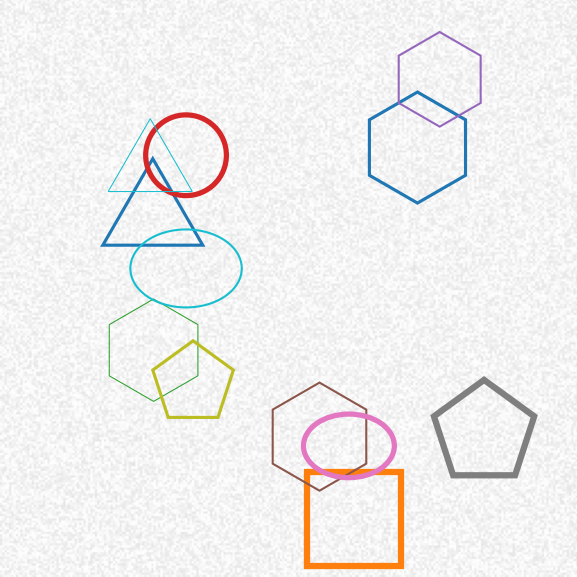[{"shape": "hexagon", "thickness": 1.5, "radius": 0.48, "center": [0.723, 0.744]}, {"shape": "triangle", "thickness": 1.5, "radius": 0.5, "center": [0.265, 0.624]}, {"shape": "square", "thickness": 3, "radius": 0.41, "center": [0.614, 0.1]}, {"shape": "hexagon", "thickness": 0.5, "radius": 0.44, "center": [0.266, 0.393]}, {"shape": "circle", "thickness": 2.5, "radius": 0.35, "center": [0.322, 0.73]}, {"shape": "hexagon", "thickness": 1, "radius": 0.41, "center": [0.761, 0.862]}, {"shape": "hexagon", "thickness": 1, "radius": 0.47, "center": [0.553, 0.243]}, {"shape": "oval", "thickness": 2.5, "radius": 0.39, "center": [0.604, 0.227]}, {"shape": "pentagon", "thickness": 3, "radius": 0.46, "center": [0.838, 0.25]}, {"shape": "pentagon", "thickness": 1.5, "radius": 0.37, "center": [0.334, 0.336]}, {"shape": "oval", "thickness": 1, "radius": 0.48, "center": [0.322, 0.534]}, {"shape": "triangle", "thickness": 0.5, "radius": 0.42, "center": [0.26, 0.71]}]